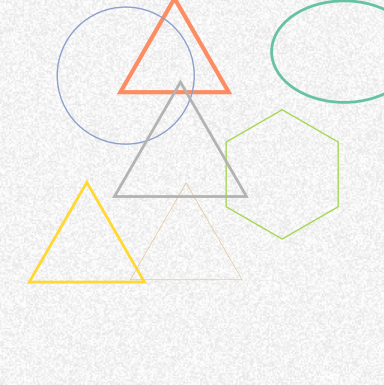[{"shape": "oval", "thickness": 2, "radius": 0.94, "center": [0.894, 0.866]}, {"shape": "triangle", "thickness": 3, "radius": 0.81, "center": [0.453, 0.842]}, {"shape": "circle", "thickness": 1, "radius": 0.89, "center": [0.327, 0.804]}, {"shape": "hexagon", "thickness": 1, "radius": 0.84, "center": [0.733, 0.547]}, {"shape": "triangle", "thickness": 2, "radius": 0.86, "center": [0.226, 0.354]}, {"shape": "triangle", "thickness": 0.5, "radius": 0.84, "center": [0.484, 0.357]}, {"shape": "triangle", "thickness": 2, "radius": 0.99, "center": [0.469, 0.589]}]